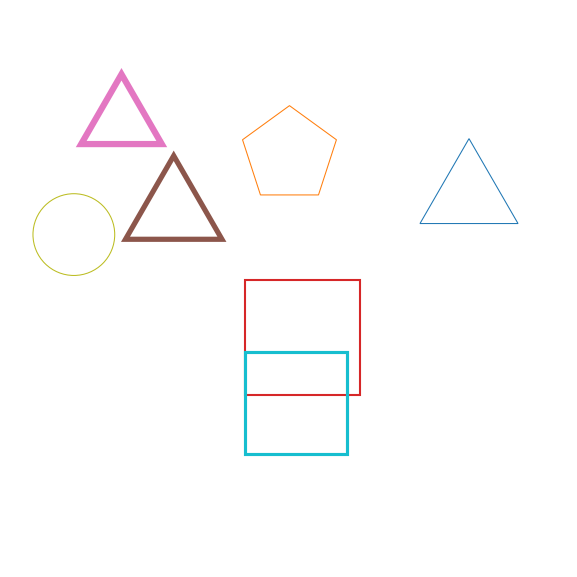[{"shape": "triangle", "thickness": 0.5, "radius": 0.49, "center": [0.812, 0.661]}, {"shape": "pentagon", "thickness": 0.5, "radius": 0.43, "center": [0.501, 0.731]}, {"shape": "square", "thickness": 1, "radius": 0.5, "center": [0.523, 0.415]}, {"shape": "triangle", "thickness": 2.5, "radius": 0.48, "center": [0.301, 0.633]}, {"shape": "triangle", "thickness": 3, "radius": 0.4, "center": [0.21, 0.79]}, {"shape": "circle", "thickness": 0.5, "radius": 0.35, "center": [0.128, 0.593]}, {"shape": "square", "thickness": 1.5, "radius": 0.44, "center": [0.512, 0.301]}]